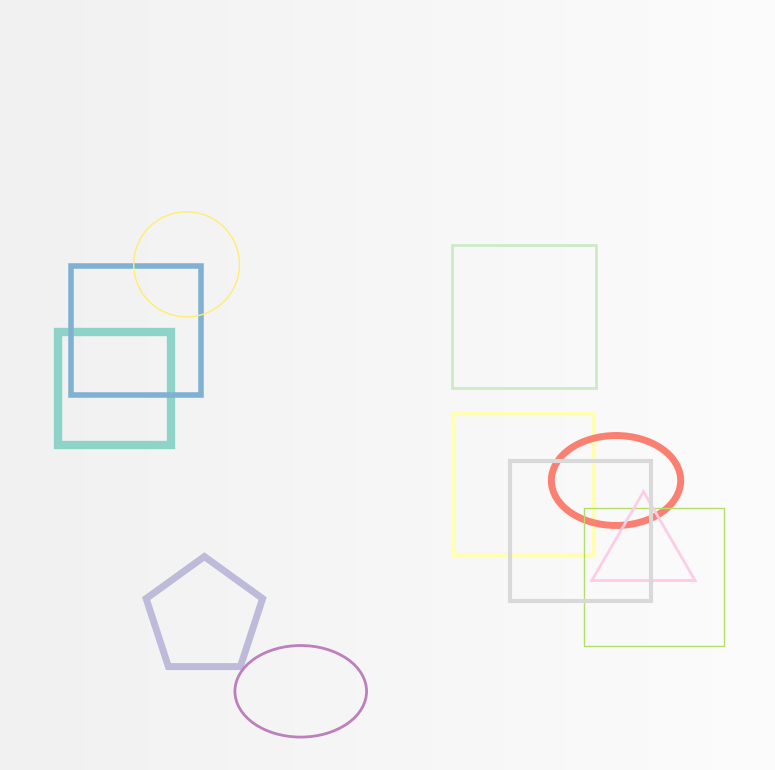[{"shape": "square", "thickness": 3, "radius": 0.37, "center": [0.148, 0.496]}, {"shape": "square", "thickness": 1.5, "radius": 0.45, "center": [0.675, 0.371]}, {"shape": "pentagon", "thickness": 2.5, "radius": 0.39, "center": [0.264, 0.198]}, {"shape": "oval", "thickness": 2.5, "radius": 0.42, "center": [0.795, 0.376]}, {"shape": "square", "thickness": 2, "radius": 0.42, "center": [0.175, 0.57]}, {"shape": "square", "thickness": 0.5, "radius": 0.45, "center": [0.844, 0.251]}, {"shape": "triangle", "thickness": 1, "radius": 0.38, "center": [0.83, 0.285]}, {"shape": "square", "thickness": 1.5, "radius": 0.46, "center": [0.749, 0.311]}, {"shape": "oval", "thickness": 1, "radius": 0.42, "center": [0.388, 0.102]}, {"shape": "square", "thickness": 1, "radius": 0.46, "center": [0.677, 0.589]}, {"shape": "circle", "thickness": 0.5, "radius": 0.34, "center": [0.241, 0.657]}]